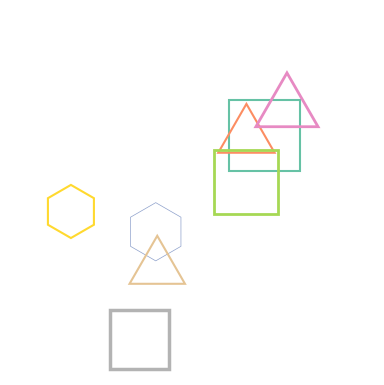[{"shape": "square", "thickness": 1.5, "radius": 0.46, "center": [0.688, 0.648]}, {"shape": "triangle", "thickness": 1.5, "radius": 0.42, "center": [0.64, 0.646]}, {"shape": "hexagon", "thickness": 0.5, "radius": 0.38, "center": [0.404, 0.398]}, {"shape": "triangle", "thickness": 2, "radius": 0.47, "center": [0.745, 0.717]}, {"shape": "square", "thickness": 2, "radius": 0.41, "center": [0.639, 0.527]}, {"shape": "hexagon", "thickness": 1.5, "radius": 0.34, "center": [0.184, 0.451]}, {"shape": "triangle", "thickness": 1.5, "radius": 0.42, "center": [0.408, 0.304]}, {"shape": "square", "thickness": 2.5, "radius": 0.38, "center": [0.362, 0.117]}]